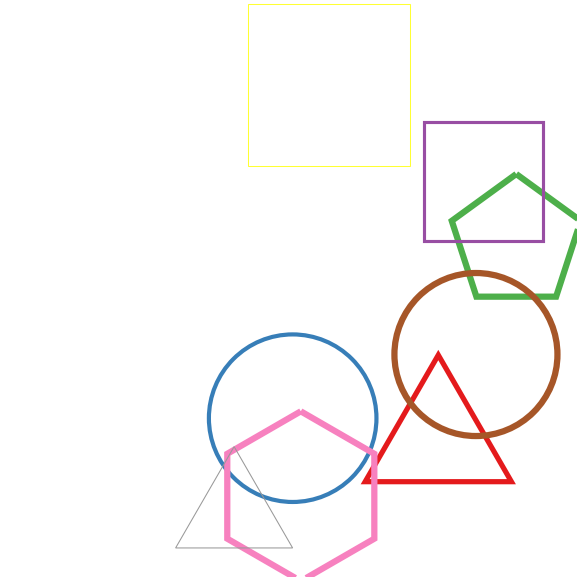[{"shape": "triangle", "thickness": 2.5, "radius": 0.73, "center": [0.759, 0.238]}, {"shape": "circle", "thickness": 2, "radius": 0.73, "center": [0.507, 0.275]}, {"shape": "pentagon", "thickness": 3, "radius": 0.59, "center": [0.894, 0.58]}, {"shape": "square", "thickness": 1.5, "radius": 0.51, "center": [0.838, 0.685]}, {"shape": "square", "thickness": 0.5, "radius": 0.7, "center": [0.57, 0.852]}, {"shape": "circle", "thickness": 3, "radius": 0.71, "center": [0.824, 0.385]}, {"shape": "hexagon", "thickness": 3, "radius": 0.74, "center": [0.521, 0.14]}, {"shape": "triangle", "thickness": 0.5, "radius": 0.58, "center": [0.405, 0.109]}]